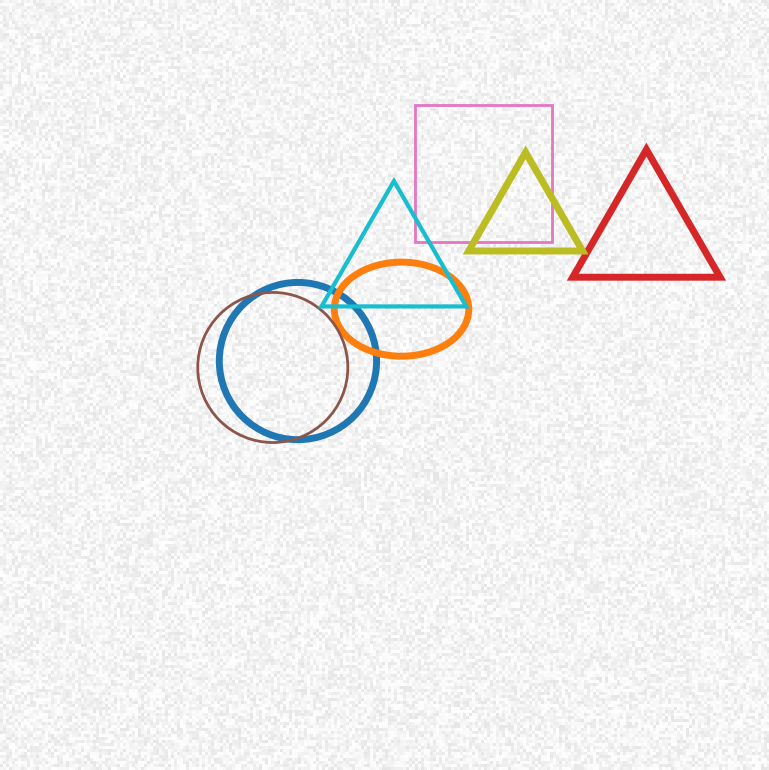[{"shape": "circle", "thickness": 2.5, "radius": 0.51, "center": [0.387, 0.531]}, {"shape": "oval", "thickness": 2.5, "radius": 0.44, "center": [0.521, 0.598]}, {"shape": "triangle", "thickness": 2.5, "radius": 0.55, "center": [0.84, 0.695]}, {"shape": "circle", "thickness": 1, "radius": 0.49, "center": [0.354, 0.523]}, {"shape": "square", "thickness": 1, "radius": 0.44, "center": [0.628, 0.775]}, {"shape": "triangle", "thickness": 2.5, "radius": 0.43, "center": [0.683, 0.717]}, {"shape": "triangle", "thickness": 1.5, "radius": 0.54, "center": [0.512, 0.656]}]